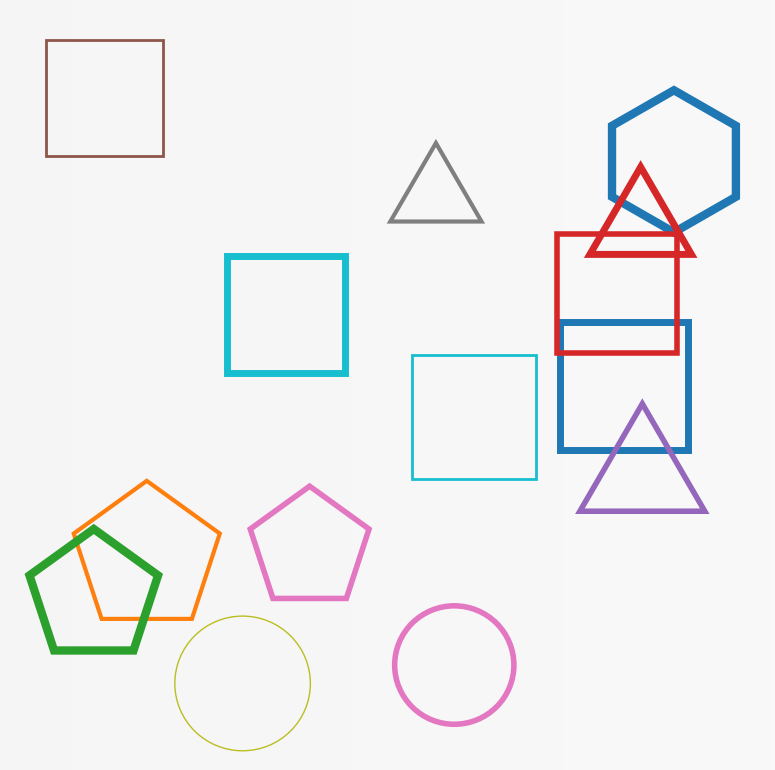[{"shape": "hexagon", "thickness": 3, "radius": 0.46, "center": [0.87, 0.791]}, {"shape": "square", "thickness": 2.5, "radius": 0.41, "center": [0.805, 0.499]}, {"shape": "pentagon", "thickness": 1.5, "radius": 0.5, "center": [0.189, 0.276]}, {"shape": "pentagon", "thickness": 3, "radius": 0.44, "center": [0.121, 0.226]}, {"shape": "square", "thickness": 2, "radius": 0.39, "center": [0.796, 0.618]}, {"shape": "triangle", "thickness": 2.5, "radius": 0.38, "center": [0.827, 0.707]}, {"shape": "triangle", "thickness": 2, "radius": 0.47, "center": [0.829, 0.383]}, {"shape": "square", "thickness": 1, "radius": 0.38, "center": [0.135, 0.872]}, {"shape": "pentagon", "thickness": 2, "radius": 0.4, "center": [0.4, 0.288]}, {"shape": "circle", "thickness": 2, "radius": 0.38, "center": [0.586, 0.136]}, {"shape": "triangle", "thickness": 1.5, "radius": 0.34, "center": [0.562, 0.746]}, {"shape": "circle", "thickness": 0.5, "radius": 0.44, "center": [0.313, 0.112]}, {"shape": "square", "thickness": 1, "radius": 0.4, "center": [0.612, 0.459]}, {"shape": "square", "thickness": 2.5, "radius": 0.38, "center": [0.37, 0.592]}]